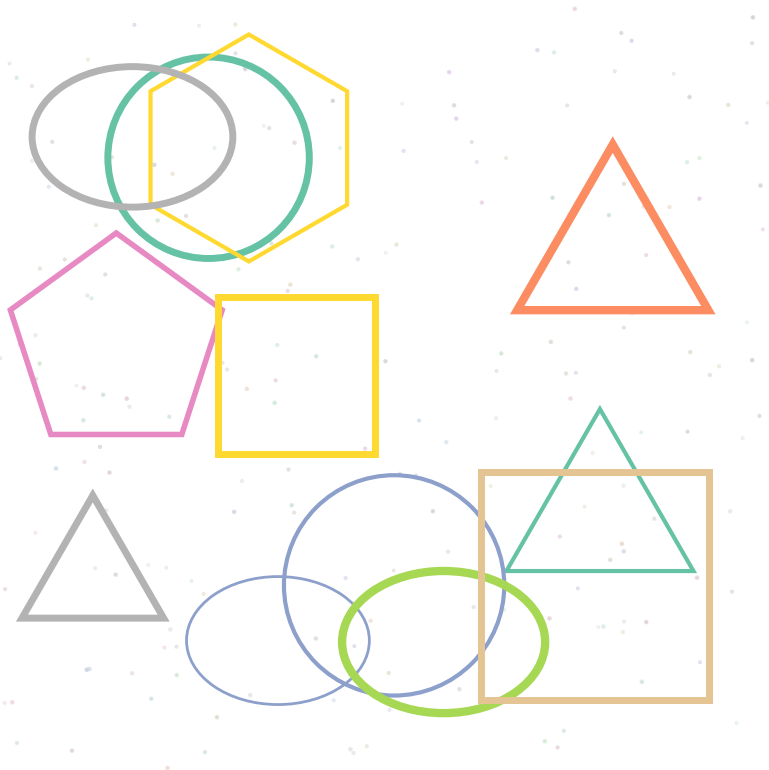[{"shape": "circle", "thickness": 2.5, "radius": 0.65, "center": [0.271, 0.795]}, {"shape": "triangle", "thickness": 1.5, "radius": 0.7, "center": [0.779, 0.329]}, {"shape": "triangle", "thickness": 3, "radius": 0.72, "center": [0.796, 0.669]}, {"shape": "circle", "thickness": 1.5, "radius": 0.72, "center": [0.512, 0.24]}, {"shape": "oval", "thickness": 1, "radius": 0.59, "center": [0.361, 0.168]}, {"shape": "pentagon", "thickness": 2, "radius": 0.72, "center": [0.151, 0.553]}, {"shape": "oval", "thickness": 3, "radius": 0.66, "center": [0.576, 0.166]}, {"shape": "hexagon", "thickness": 1.5, "radius": 0.74, "center": [0.323, 0.808]}, {"shape": "square", "thickness": 2.5, "radius": 0.51, "center": [0.385, 0.513]}, {"shape": "square", "thickness": 2.5, "radius": 0.74, "center": [0.772, 0.24]}, {"shape": "triangle", "thickness": 2.5, "radius": 0.53, "center": [0.12, 0.25]}, {"shape": "oval", "thickness": 2.5, "radius": 0.65, "center": [0.172, 0.822]}]